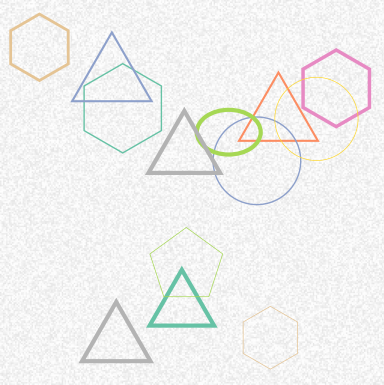[{"shape": "triangle", "thickness": 3, "radius": 0.48, "center": [0.472, 0.203]}, {"shape": "hexagon", "thickness": 1, "radius": 0.58, "center": [0.319, 0.719]}, {"shape": "triangle", "thickness": 1.5, "radius": 0.59, "center": [0.723, 0.693]}, {"shape": "circle", "thickness": 1, "radius": 0.57, "center": [0.667, 0.582]}, {"shape": "triangle", "thickness": 1.5, "radius": 0.6, "center": [0.291, 0.797]}, {"shape": "hexagon", "thickness": 2.5, "radius": 0.5, "center": [0.873, 0.771]}, {"shape": "oval", "thickness": 3, "radius": 0.41, "center": [0.594, 0.657]}, {"shape": "pentagon", "thickness": 0.5, "radius": 0.5, "center": [0.484, 0.31]}, {"shape": "circle", "thickness": 0.5, "radius": 0.54, "center": [0.822, 0.691]}, {"shape": "hexagon", "thickness": 2, "radius": 0.43, "center": [0.102, 0.877]}, {"shape": "hexagon", "thickness": 0.5, "radius": 0.41, "center": [0.702, 0.123]}, {"shape": "triangle", "thickness": 3, "radius": 0.51, "center": [0.302, 0.113]}, {"shape": "triangle", "thickness": 3, "radius": 0.54, "center": [0.479, 0.605]}]